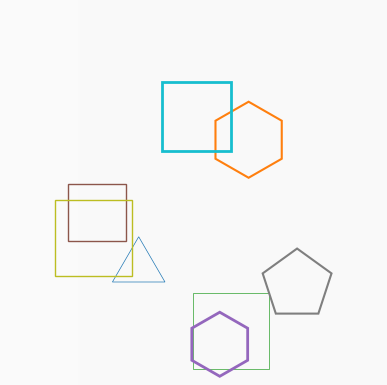[{"shape": "triangle", "thickness": 0.5, "radius": 0.39, "center": [0.358, 0.307]}, {"shape": "hexagon", "thickness": 1.5, "radius": 0.49, "center": [0.642, 0.637]}, {"shape": "square", "thickness": 0.5, "radius": 0.49, "center": [0.596, 0.141]}, {"shape": "hexagon", "thickness": 2, "radius": 0.42, "center": [0.567, 0.106]}, {"shape": "square", "thickness": 1, "radius": 0.37, "center": [0.25, 0.448]}, {"shape": "pentagon", "thickness": 1.5, "radius": 0.47, "center": [0.767, 0.261]}, {"shape": "square", "thickness": 1, "radius": 0.49, "center": [0.241, 0.382]}, {"shape": "square", "thickness": 2, "radius": 0.45, "center": [0.507, 0.697]}]